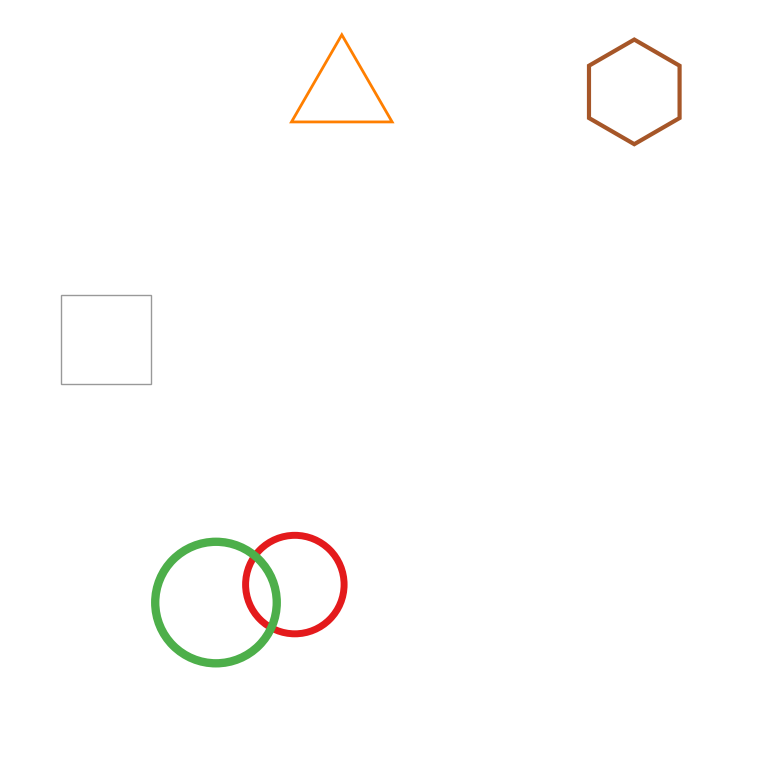[{"shape": "circle", "thickness": 2.5, "radius": 0.32, "center": [0.383, 0.241]}, {"shape": "circle", "thickness": 3, "radius": 0.39, "center": [0.281, 0.217]}, {"shape": "triangle", "thickness": 1, "radius": 0.38, "center": [0.444, 0.879]}, {"shape": "hexagon", "thickness": 1.5, "radius": 0.34, "center": [0.824, 0.881]}, {"shape": "square", "thickness": 0.5, "radius": 0.29, "center": [0.138, 0.559]}]